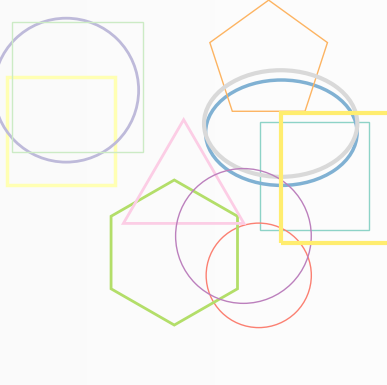[{"shape": "square", "thickness": 1, "radius": 0.7, "center": [0.812, 0.544]}, {"shape": "square", "thickness": 2.5, "radius": 0.7, "center": [0.157, 0.659]}, {"shape": "circle", "thickness": 2, "radius": 0.93, "center": [0.171, 0.766]}, {"shape": "circle", "thickness": 1, "radius": 0.68, "center": [0.668, 0.285]}, {"shape": "oval", "thickness": 2.5, "radius": 0.98, "center": [0.726, 0.655]}, {"shape": "pentagon", "thickness": 1, "radius": 0.8, "center": [0.693, 0.84]}, {"shape": "hexagon", "thickness": 2, "radius": 0.94, "center": [0.45, 0.344]}, {"shape": "triangle", "thickness": 2, "radius": 0.9, "center": [0.474, 0.51]}, {"shape": "oval", "thickness": 3, "radius": 0.99, "center": [0.724, 0.679]}, {"shape": "circle", "thickness": 1, "radius": 0.88, "center": [0.628, 0.387]}, {"shape": "square", "thickness": 1, "radius": 0.85, "center": [0.2, 0.774]}, {"shape": "square", "thickness": 3, "radius": 0.85, "center": [0.896, 0.538]}]